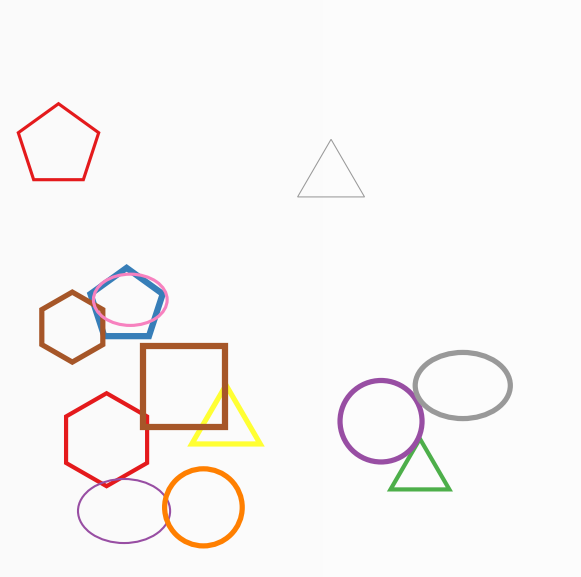[{"shape": "hexagon", "thickness": 2, "radius": 0.4, "center": [0.183, 0.238]}, {"shape": "pentagon", "thickness": 1.5, "radius": 0.36, "center": [0.101, 0.747]}, {"shape": "pentagon", "thickness": 3, "radius": 0.33, "center": [0.218, 0.47]}, {"shape": "triangle", "thickness": 2, "radius": 0.29, "center": [0.722, 0.181]}, {"shape": "circle", "thickness": 2.5, "radius": 0.35, "center": [0.656, 0.27]}, {"shape": "oval", "thickness": 1, "radius": 0.4, "center": [0.213, 0.114]}, {"shape": "circle", "thickness": 2.5, "radius": 0.33, "center": [0.35, 0.121]}, {"shape": "triangle", "thickness": 2.5, "radius": 0.34, "center": [0.389, 0.264]}, {"shape": "hexagon", "thickness": 2.5, "radius": 0.3, "center": [0.124, 0.433]}, {"shape": "square", "thickness": 3, "radius": 0.35, "center": [0.317, 0.33]}, {"shape": "oval", "thickness": 1.5, "radius": 0.32, "center": [0.224, 0.48]}, {"shape": "oval", "thickness": 2.5, "radius": 0.41, "center": [0.796, 0.332]}, {"shape": "triangle", "thickness": 0.5, "radius": 0.33, "center": [0.57, 0.691]}]